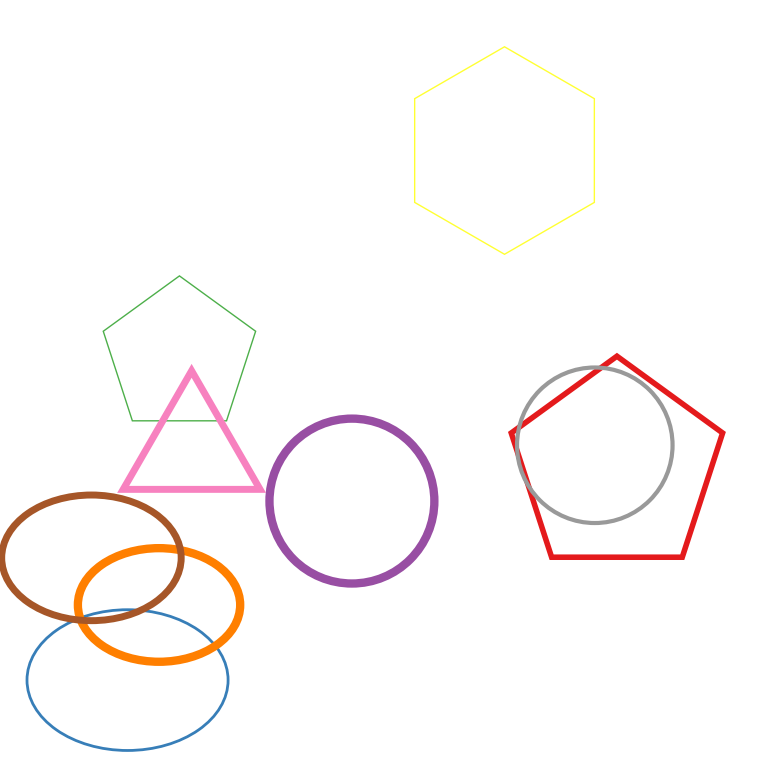[{"shape": "pentagon", "thickness": 2, "radius": 0.72, "center": [0.801, 0.393]}, {"shape": "oval", "thickness": 1, "radius": 0.65, "center": [0.166, 0.117]}, {"shape": "pentagon", "thickness": 0.5, "radius": 0.52, "center": [0.233, 0.538]}, {"shape": "circle", "thickness": 3, "radius": 0.54, "center": [0.457, 0.349]}, {"shape": "oval", "thickness": 3, "radius": 0.53, "center": [0.207, 0.214]}, {"shape": "hexagon", "thickness": 0.5, "radius": 0.67, "center": [0.655, 0.804]}, {"shape": "oval", "thickness": 2.5, "radius": 0.58, "center": [0.119, 0.276]}, {"shape": "triangle", "thickness": 2.5, "radius": 0.51, "center": [0.249, 0.416]}, {"shape": "circle", "thickness": 1.5, "radius": 0.5, "center": [0.772, 0.422]}]